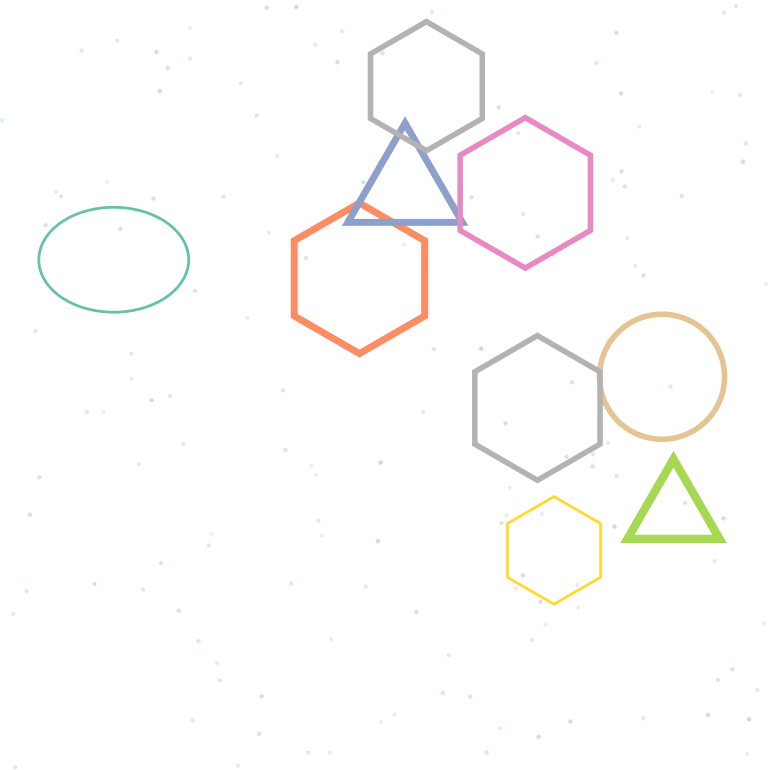[{"shape": "oval", "thickness": 1, "radius": 0.49, "center": [0.148, 0.663]}, {"shape": "hexagon", "thickness": 2.5, "radius": 0.49, "center": [0.467, 0.639]}, {"shape": "triangle", "thickness": 2.5, "radius": 0.43, "center": [0.526, 0.754]}, {"shape": "hexagon", "thickness": 2, "radius": 0.49, "center": [0.682, 0.75]}, {"shape": "triangle", "thickness": 3, "radius": 0.35, "center": [0.875, 0.335]}, {"shape": "hexagon", "thickness": 1, "radius": 0.35, "center": [0.719, 0.285]}, {"shape": "circle", "thickness": 2, "radius": 0.41, "center": [0.86, 0.511]}, {"shape": "hexagon", "thickness": 2, "radius": 0.42, "center": [0.554, 0.888]}, {"shape": "hexagon", "thickness": 2, "radius": 0.47, "center": [0.698, 0.47]}]